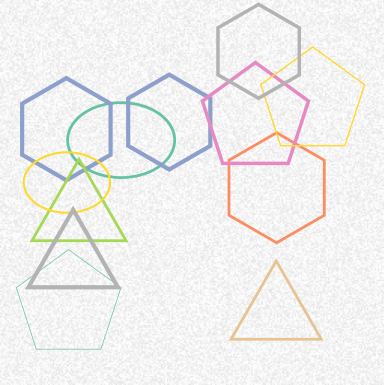[{"shape": "oval", "thickness": 2, "radius": 0.7, "center": [0.315, 0.636]}, {"shape": "pentagon", "thickness": 0.5, "radius": 0.71, "center": [0.178, 0.209]}, {"shape": "hexagon", "thickness": 2, "radius": 0.71, "center": [0.719, 0.512]}, {"shape": "hexagon", "thickness": 3, "radius": 0.66, "center": [0.172, 0.664]}, {"shape": "hexagon", "thickness": 3, "radius": 0.62, "center": [0.44, 0.683]}, {"shape": "pentagon", "thickness": 2.5, "radius": 0.72, "center": [0.663, 0.693]}, {"shape": "triangle", "thickness": 2, "radius": 0.71, "center": [0.205, 0.445]}, {"shape": "oval", "thickness": 1.5, "radius": 0.56, "center": [0.174, 0.526]}, {"shape": "pentagon", "thickness": 1, "radius": 0.71, "center": [0.812, 0.736]}, {"shape": "triangle", "thickness": 2, "radius": 0.68, "center": [0.717, 0.187]}, {"shape": "triangle", "thickness": 3, "radius": 0.67, "center": [0.19, 0.321]}, {"shape": "hexagon", "thickness": 2.5, "radius": 0.61, "center": [0.672, 0.867]}]